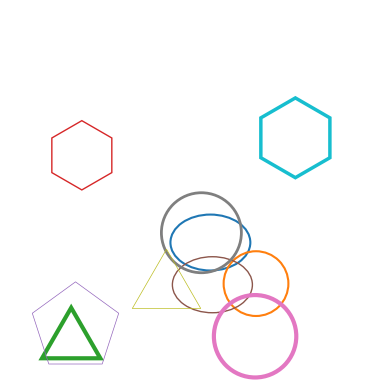[{"shape": "oval", "thickness": 1.5, "radius": 0.52, "center": [0.546, 0.37]}, {"shape": "circle", "thickness": 1.5, "radius": 0.42, "center": [0.665, 0.263]}, {"shape": "triangle", "thickness": 3, "radius": 0.44, "center": [0.185, 0.113]}, {"shape": "hexagon", "thickness": 1, "radius": 0.45, "center": [0.213, 0.597]}, {"shape": "pentagon", "thickness": 0.5, "radius": 0.59, "center": [0.196, 0.15]}, {"shape": "oval", "thickness": 1, "radius": 0.52, "center": [0.552, 0.26]}, {"shape": "circle", "thickness": 3, "radius": 0.54, "center": [0.663, 0.127]}, {"shape": "circle", "thickness": 2, "radius": 0.52, "center": [0.523, 0.395]}, {"shape": "triangle", "thickness": 0.5, "radius": 0.51, "center": [0.433, 0.25]}, {"shape": "hexagon", "thickness": 2.5, "radius": 0.52, "center": [0.767, 0.642]}]